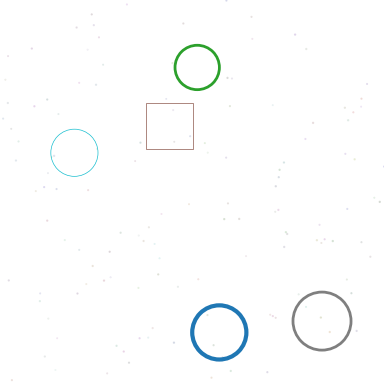[{"shape": "circle", "thickness": 3, "radius": 0.35, "center": [0.57, 0.137]}, {"shape": "circle", "thickness": 2, "radius": 0.29, "center": [0.512, 0.825]}, {"shape": "square", "thickness": 0.5, "radius": 0.3, "center": [0.44, 0.674]}, {"shape": "circle", "thickness": 2, "radius": 0.38, "center": [0.836, 0.166]}, {"shape": "circle", "thickness": 0.5, "radius": 0.31, "center": [0.193, 0.603]}]